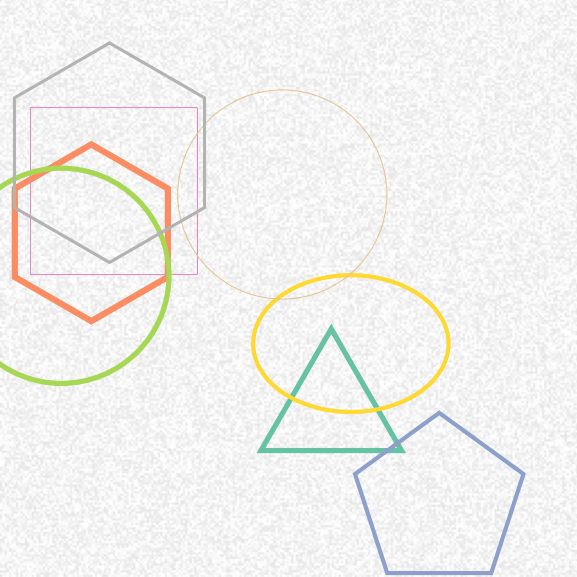[{"shape": "triangle", "thickness": 2.5, "radius": 0.7, "center": [0.574, 0.289]}, {"shape": "hexagon", "thickness": 3, "radius": 0.77, "center": [0.158, 0.596]}, {"shape": "pentagon", "thickness": 2, "radius": 0.77, "center": [0.761, 0.131]}, {"shape": "square", "thickness": 0.5, "radius": 0.72, "center": [0.196, 0.669]}, {"shape": "circle", "thickness": 2.5, "radius": 0.93, "center": [0.106, 0.522]}, {"shape": "oval", "thickness": 2, "radius": 0.85, "center": [0.608, 0.404]}, {"shape": "circle", "thickness": 0.5, "radius": 0.91, "center": [0.489, 0.662]}, {"shape": "hexagon", "thickness": 1.5, "radius": 0.95, "center": [0.19, 0.735]}]